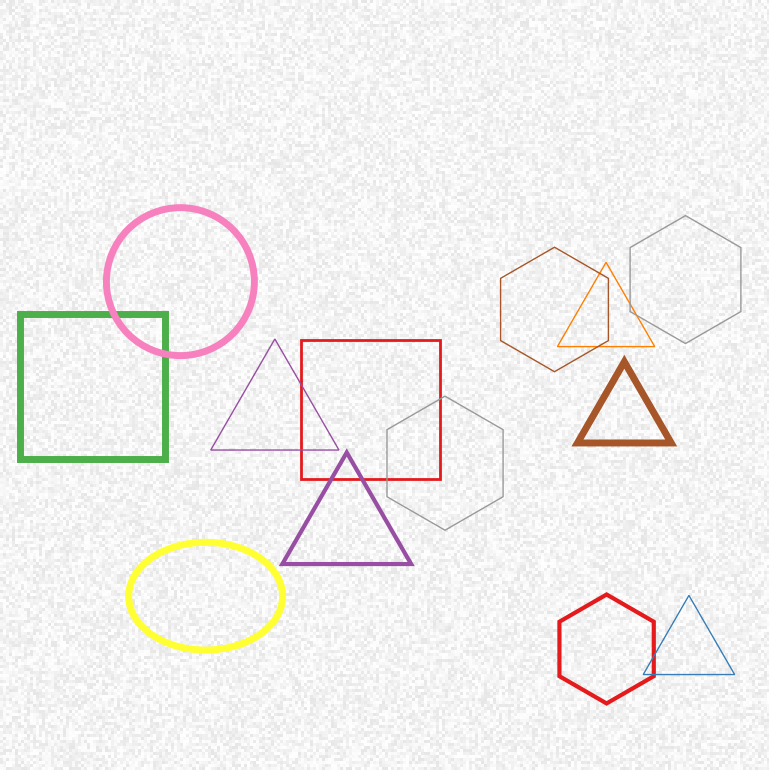[{"shape": "hexagon", "thickness": 1.5, "radius": 0.35, "center": [0.788, 0.157]}, {"shape": "square", "thickness": 1, "radius": 0.45, "center": [0.481, 0.468]}, {"shape": "triangle", "thickness": 0.5, "radius": 0.34, "center": [0.895, 0.158]}, {"shape": "square", "thickness": 2.5, "radius": 0.47, "center": [0.12, 0.498]}, {"shape": "triangle", "thickness": 0.5, "radius": 0.48, "center": [0.357, 0.464]}, {"shape": "triangle", "thickness": 1.5, "radius": 0.48, "center": [0.45, 0.316]}, {"shape": "triangle", "thickness": 0.5, "radius": 0.36, "center": [0.787, 0.586]}, {"shape": "oval", "thickness": 2.5, "radius": 0.5, "center": [0.267, 0.226]}, {"shape": "triangle", "thickness": 2.5, "radius": 0.35, "center": [0.811, 0.46]}, {"shape": "hexagon", "thickness": 0.5, "radius": 0.4, "center": [0.72, 0.598]}, {"shape": "circle", "thickness": 2.5, "radius": 0.48, "center": [0.234, 0.634]}, {"shape": "hexagon", "thickness": 0.5, "radius": 0.44, "center": [0.578, 0.398]}, {"shape": "hexagon", "thickness": 0.5, "radius": 0.42, "center": [0.89, 0.637]}]